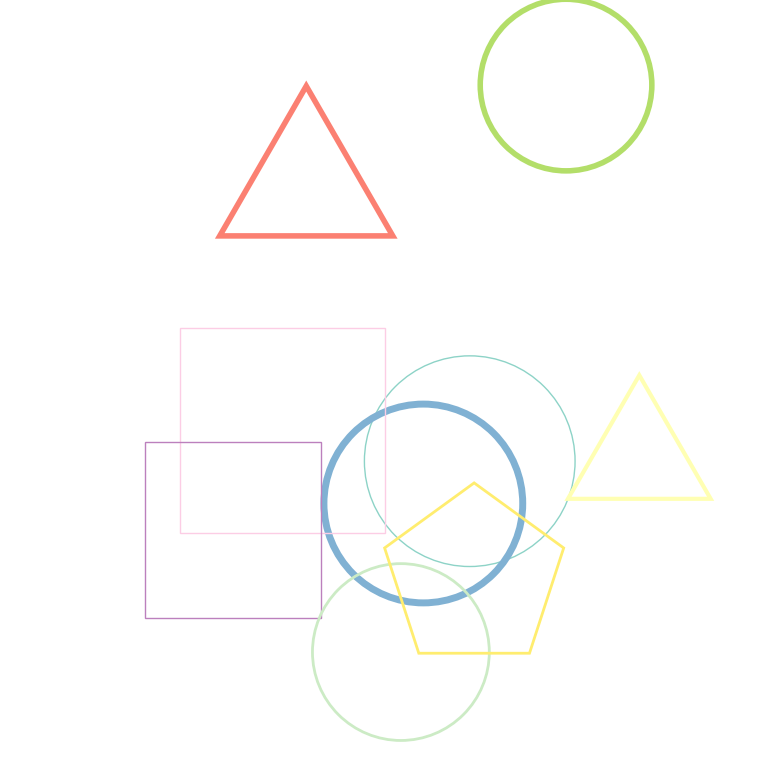[{"shape": "circle", "thickness": 0.5, "radius": 0.68, "center": [0.61, 0.401]}, {"shape": "triangle", "thickness": 1.5, "radius": 0.53, "center": [0.83, 0.406]}, {"shape": "triangle", "thickness": 2, "radius": 0.65, "center": [0.398, 0.759]}, {"shape": "circle", "thickness": 2.5, "radius": 0.65, "center": [0.55, 0.346]}, {"shape": "circle", "thickness": 2, "radius": 0.56, "center": [0.735, 0.89]}, {"shape": "square", "thickness": 0.5, "radius": 0.66, "center": [0.367, 0.441]}, {"shape": "square", "thickness": 0.5, "radius": 0.57, "center": [0.303, 0.311]}, {"shape": "circle", "thickness": 1, "radius": 0.57, "center": [0.521, 0.153]}, {"shape": "pentagon", "thickness": 1, "radius": 0.61, "center": [0.616, 0.251]}]